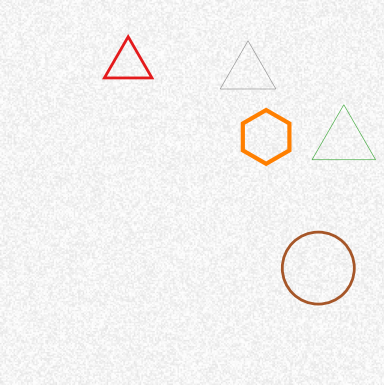[{"shape": "triangle", "thickness": 2, "radius": 0.36, "center": [0.333, 0.833]}, {"shape": "triangle", "thickness": 0.5, "radius": 0.48, "center": [0.893, 0.633]}, {"shape": "hexagon", "thickness": 3, "radius": 0.35, "center": [0.691, 0.644]}, {"shape": "circle", "thickness": 2, "radius": 0.47, "center": [0.827, 0.304]}, {"shape": "triangle", "thickness": 0.5, "radius": 0.42, "center": [0.644, 0.811]}]